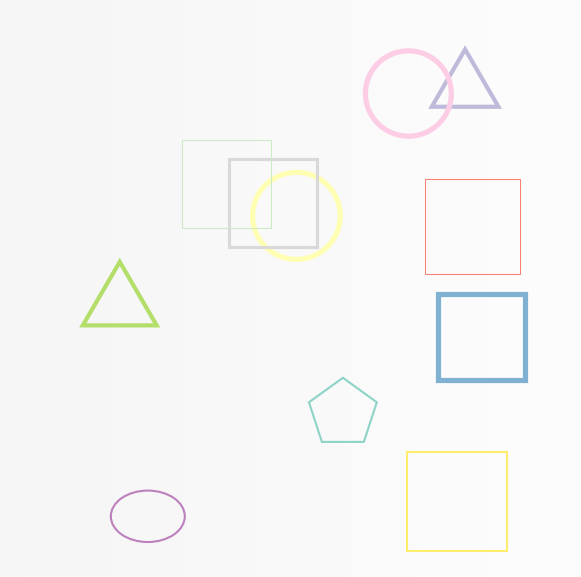[{"shape": "pentagon", "thickness": 1, "radius": 0.31, "center": [0.59, 0.284]}, {"shape": "circle", "thickness": 2.5, "radius": 0.38, "center": [0.51, 0.625]}, {"shape": "triangle", "thickness": 2, "radius": 0.33, "center": [0.8, 0.847]}, {"shape": "square", "thickness": 0.5, "radius": 0.41, "center": [0.813, 0.606]}, {"shape": "square", "thickness": 2.5, "radius": 0.37, "center": [0.829, 0.416]}, {"shape": "triangle", "thickness": 2, "radius": 0.37, "center": [0.206, 0.472]}, {"shape": "circle", "thickness": 2.5, "radius": 0.37, "center": [0.703, 0.837]}, {"shape": "square", "thickness": 1.5, "radius": 0.38, "center": [0.47, 0.648]}, {"shape": "oval", "thickness": 1, "radius": 0.32, "center": [0.254, 0.105]}, {"shape": "square", "thickness": 0.5, "radius": 0.38, "center": [0.39, 0.68]}, {"shape": "square", "thickness": 1, "radius": 0.43, "center": [0.786, 0.131]}]